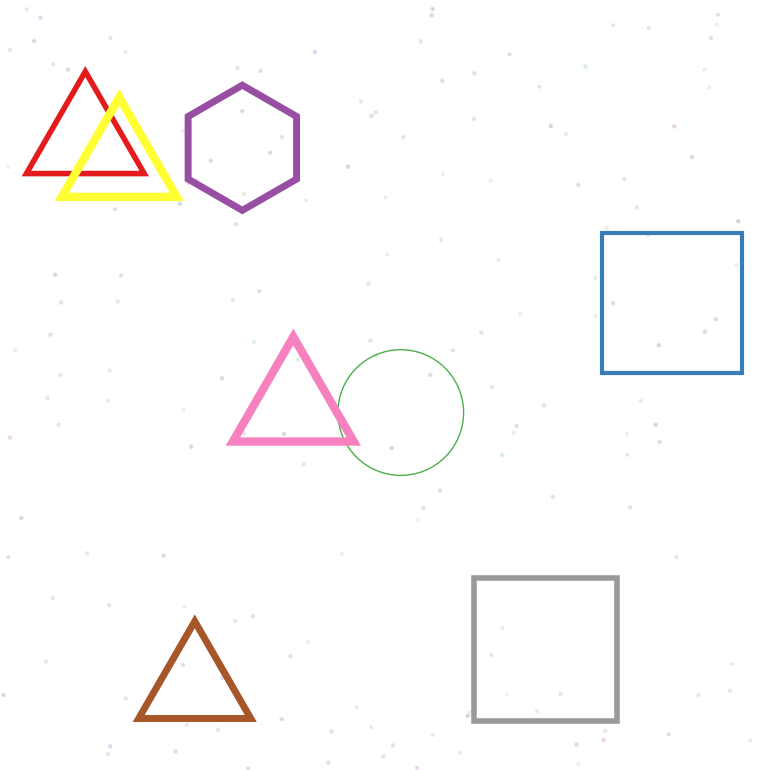[{"shape": "triangle", "thickness": 2, "radius": 0.44, "center": [0.111, 0.819]}, {"shape": "square", "thickness": 1.5, "radius": 0.45, "center": [0.873, 0.607]}, {"shape": "circle", "thickness": 0.5, "radius": 0.41, "center": [0.52, 0.464]}, {"shape": "hexagon", "thickness": 2.5, "radius": 0.41, "center": [0.315, 0.808]}, {"shape": "triangle", "thickness": 3, "radius": 0.43, "center": [0.155, 0.787]}, {"shape": "triangle", "thickness": 2.5, "radius": 0.42, "center": [0.253, 0.109]}, {"shape": "triangle", "thickness": 3, "radius": 0.45, "center": [0.381, 0.472]}, {"shape": "square", "thickness": 2, "radius": 0.46, "center": [0.708, 0.157]}]